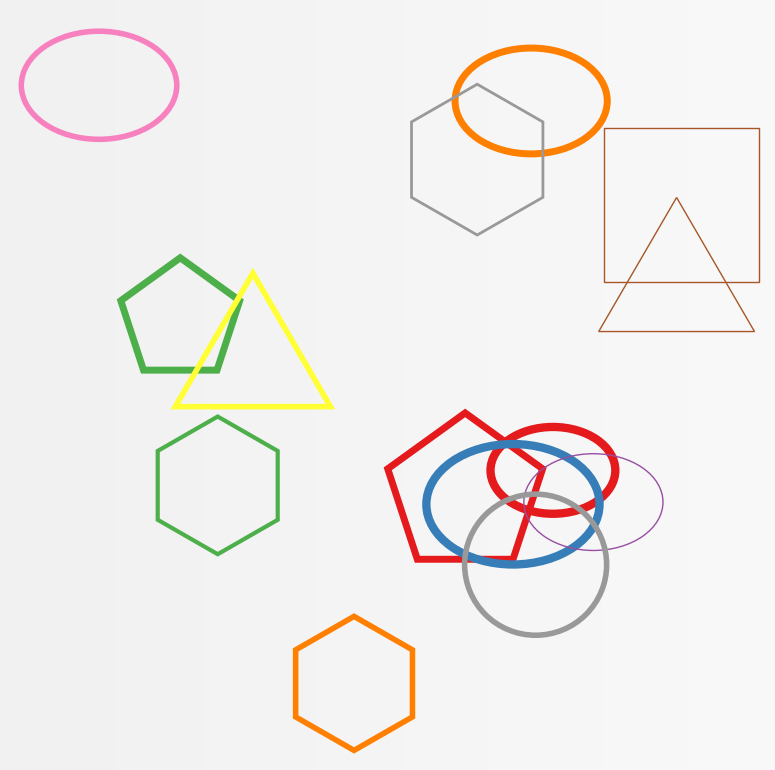[{"shape": "pentagon", "thickness": 2.5, "radius": 0.53, "center": [0.6, 0.359]}, {"shape": "oval", "thickness": 3, "radius": 0.4, "center": [0.713, 0.389]}, {"shape": "oval", "thickness": 3, "radius": 0.56, "center": [0.662, 0.345]}, {"shape": "pentagon", "thickness": 2.5, "radius": 0.4, "center": [0.233, 0.585]}, {"shape": "hexagon", "thickness": 1.5, "radius": 0.45, "center": [0.281, 0.37]}, {"shape": "oval", "thickness": 0.5, "radius": 0.45, "center": [0.766, 0.348]}, {"shape": "oval", "thickness": 2.5, "radius": 0.49, "center": [0.685, 0.869]}, {"shape": "hexagon", "thickness": 2, "radius": 0.44, "center": [0.457, 0.112]}, {"shape": "triangle", "thickness": 2, "radius": 0.58, "center": [0.326, 0.53]}, {"shape": "square", "thickness": 0.5, "radius": 0.5, "center": [0.88, 0.733]}, {"shape": "triangle", "thickness": 0.5, "radius": 0.58, "center": [0.873, 0.627]}, {"shape": "oval", "thickness": 2, "radius": 0.5, "center": [0.128, 0.889]}, {"shape": "hexagon", "thickness": 1, "radius": 0.49, "center": [0.616, 0.793]}, {"shape": "circle", "thickness": 2, "radius": 0.46, "center": [0.691, 0.267]}]